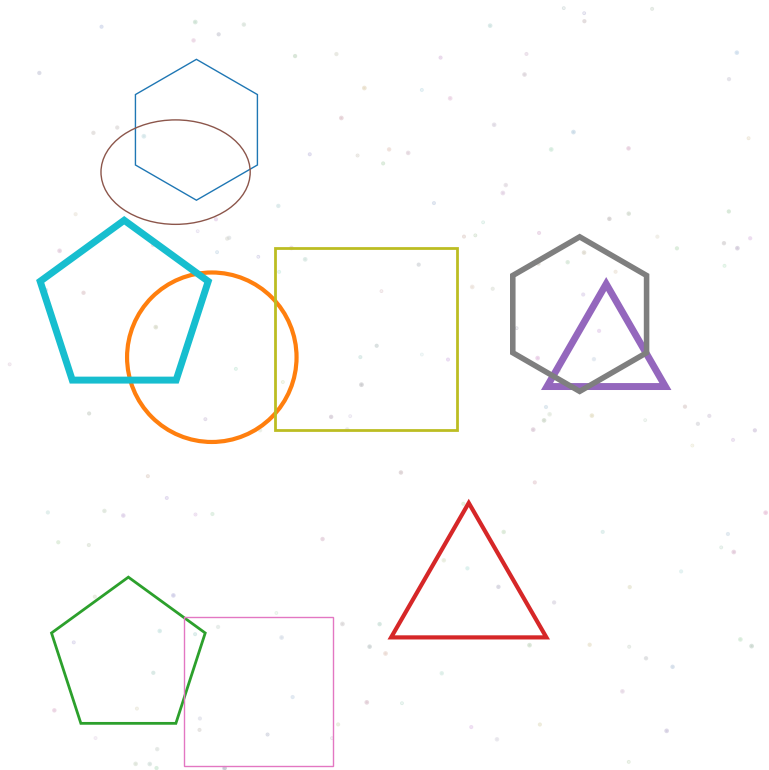[{"shape": "hexagon", "thickness": 0.5, "radius": 0.46, "center": [0.255, 0.831]}, {"shape": "circle", "thickness": 1.5, "radius": 0.55, "center": [0.275, 0.536]}, {"shape": "pentagon", "thickness": 1, "radius": 0.52, "center": [0.167, 0.145]}, {"shape": "triangle", "thickness": 1.5, "radius": 0.58, "center": [0.609, 0.23]}, {"shape": "triangle", "thickness": 2.5, "radius": 0.44, "center": [0.787, 0.542]}, {"shape": "oval", "thickness": 0.5, "radius": 0.48, "center": [0.228, 0.776]}, {"shape": "square", "thickness": 0.5, "radius": 0.48, "center": [0.336, 0.102]}, {"shape": "hexagon", "thickness": 2, "radius": 0.5, "center": [0.753, 0.592]}, {"shape": "square", "thickness": 1, "radius": 0.59, "center": [0.475, 0.56]}, {"shape": "pentagon", "thickness": 2.5, "radius": 0.57, "center": [0.161, 0.599]}]